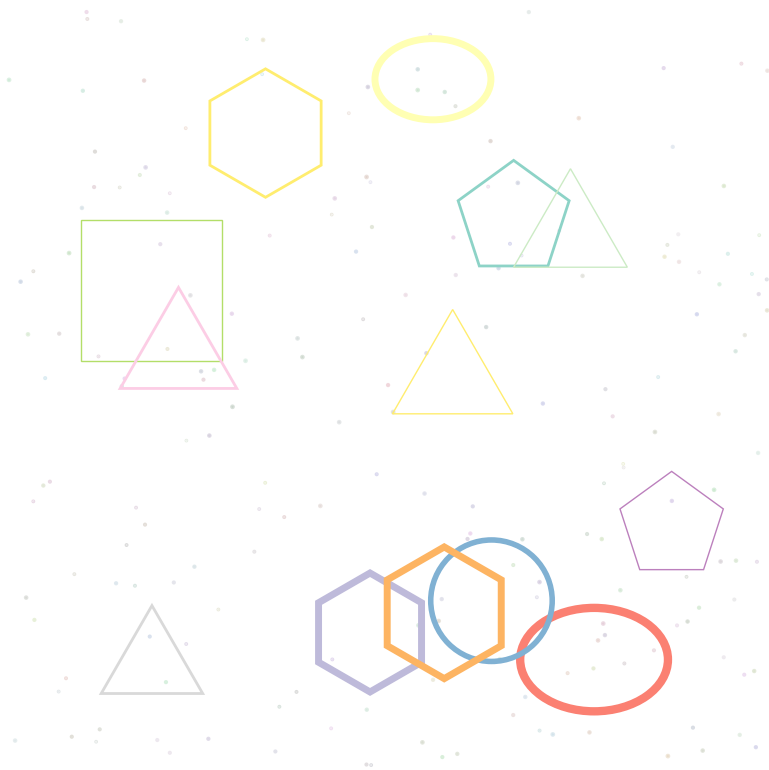[{"shape": "pentagon", "thickness": 1, "radius": 0.38, "center": [0.667, 0.716]}, {"shape": "oval", "thickness": 2.5, "radius": 0.38, "center": [0.562, 0.897]}, {"shape": "hexagon", "thickness": 2.5, "radius": 0.39, "center": [0.481, 0.179]}, {"shape": "oval", "thickness": 3, "radius": 0.48, "center": [0.772, 0.143]}, {"shape": "circle", "thickness": 2, "radius": 0.39, "center": [0.638, 0.22]}, {"shape": "hexagon", "thickness": 2.5, "radius": 0.43, "center": [0.577, 0.204]}, {"shape": "square", "thickness": 0.5, "radius": 0.46, "center": [0.197, 0.623]}, {"shape": "triangle", "thickness": 1, "radius": 0.44, "center": [0.232, 0.539]}, {"shape": "triangle", "thickness": 1, "radius": 0.38, "center": [0.197, 0.137]}, {"shape": "pentagon", "thickness": 0.5, "radius": 0.35, "center": [0.872, 0.317]}, {"shape": "triangle", "thickness": 0.5, "radius": 0.43, "center": [0.741, 0.696]}, {"shape": "hexagon", "thickness": 1, "radius": 0.42, "center": [0.345, 0.827]}, {"shape": "triangle", "thickness": 0.5, "radius": 0.45, "center": [0.588, 0.508]}]